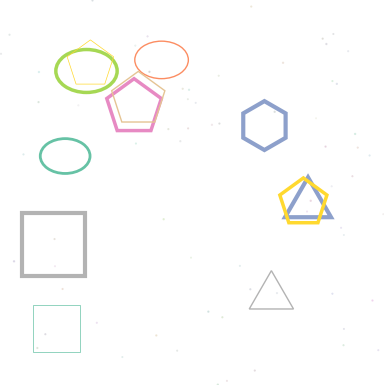[{"shape": "oval", "thickness": 2, "radius": 0.32, "center": [0.169, 0.595]}, {"shape": "square", "thickness": 0.5, "radius": 0.3, "center": [0.147, 0.148]}, {"shape": "oval", "thickness": 1, "radius": 0.35, "center": [0.42, 0.844]}, {"shape": "hexagon", "thickness": 3, "radius": 0.32, "center": [0.687, 0.674]}, {"shape": "triangle", "thickness": 3, "radius": 0.34, "center": [0.8, 0.47]}, {"shape": "pentagon", "thickness": 2.5, "radius": 0.37, "center": [0.348, 0.721]}, {"shape": "oval", "thickness": 2.5, "radius": 0.4, "center": [0.225, 0.816]}, {"shape": "pentagon", "thickness": 2.5, "radius": 0.32, "center": [0.788, 0.473]}, {"shape": "pentagon", "thickness": 0.5, "radius": 0.32, "center": [0.235, 0.833]}, {"shape": "pentagon", "thickness": 1, "radius": 0.36, "center": [0.359, 0.742]}, {"shape": "square", "thickness": 3, "radius": 0.41, "center": [0.138, 0.365]}, {"shape": "triangle", "thickness": 1, "radius": 0.33, "center": [0.705, 0.231]}]